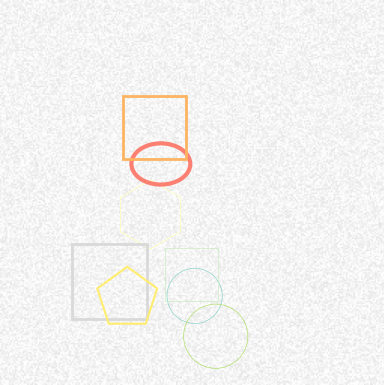[{"shape": "circle", "thickness": 0.5, "radius": 0.36, "center": [0.506, 0.231]}, {"shape": "hexagon", "thickness": 0.5, "radius": 0.45, "center": [0.391, 0.443]}, {"shape": "oval", "thickness": 3, "radius": 0.38, "center": [0.418, 0.574]}, {"shape": "square", "thickness": 2, "radius": 0.41, "center": [0.4, 0.669]}, {"shape": "circle", "thickness": 0.5, "radius": 0.42, "center": [0.56, 0.127]}, {"shape": "square", "thickness": 2, "radius": 0.49, "center": [0.285, 0.268]}, {"shape": "square", "thickness": 0.5, "radius": 0.34, "center": [0.497, 0.286]}, {"shape": "pentagon", "thickness": 1.5, "radius": 0.41, "center": [0.33, 0.225]}]